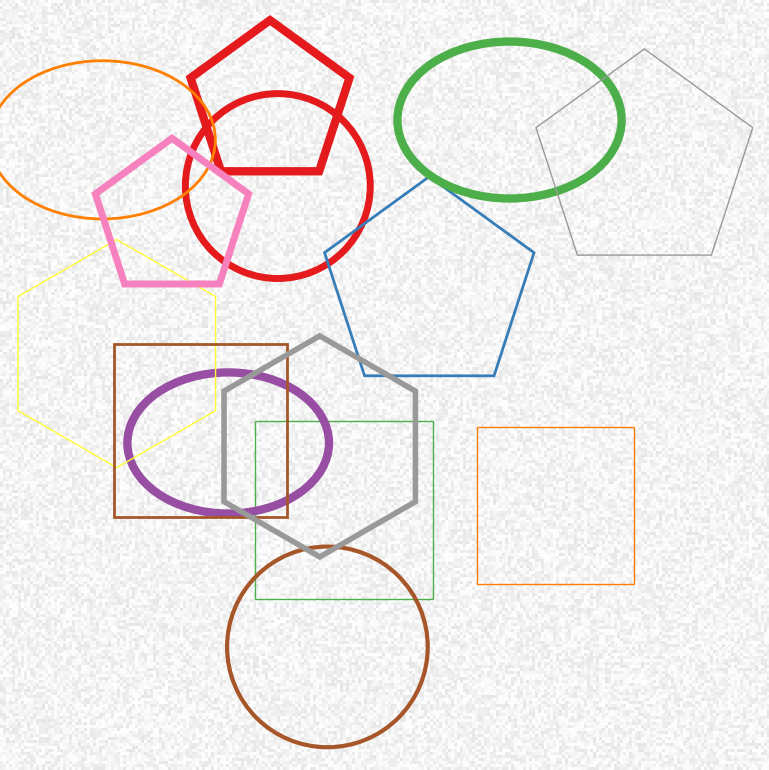[{"shape": "pentagon", "thickness": 3, "radius": 0.54, "center": [0.351, 0.865]}, {"shape": "circle", "thickness": 2.5, "radius": 0.6, "center": [0.361, 0.758]}, {"shape": "pentagon", "thickness": 1, "radius": 0.72, "center": [0.558, 0.628]}, {"shape": "square", "thickness": 0.5, "radius": 0.58, "center": [0.447, 0.338]}, {"shape": "oval", "thickness": 3, "radius": 0.73, "center": [0.662, 0.844]}, {"shape": "oval", "thickness": 3, "radius": 0.65, "center": [0.296, 0.425]}, {"shape": "oval", "thickness": 1, "radius": 0.73, "center": [0.133, 0.818]}, {"shape": "square", "thickness": 0.5, "radius": 0.51, "center": [0.722, 0.343]}, {"shape": "hexagon", "thickness": 0.5, "radius": 0.74, "center": [0.152, 0.541]}, {"shape": "square", "thickness": 1, "radius": 0.56, "center": [0.26, 0.441]}, {"shape": "circle", "thickness": 1.5, "radius": 0.65, "center": [0.425, 0.16]}, {"shape": "pentagon", "thickness": 2.5, "radius": 0.52, "center": [0.223, 0.716]}, {"shape": "pentagon", "thickness": 0.5, "radius": 0.74, "center": [0.837, 0.788]}, {"shape": "hexagon", "thickness": 2, "radius": 0.72, "center": [0.415, 0.42]}]